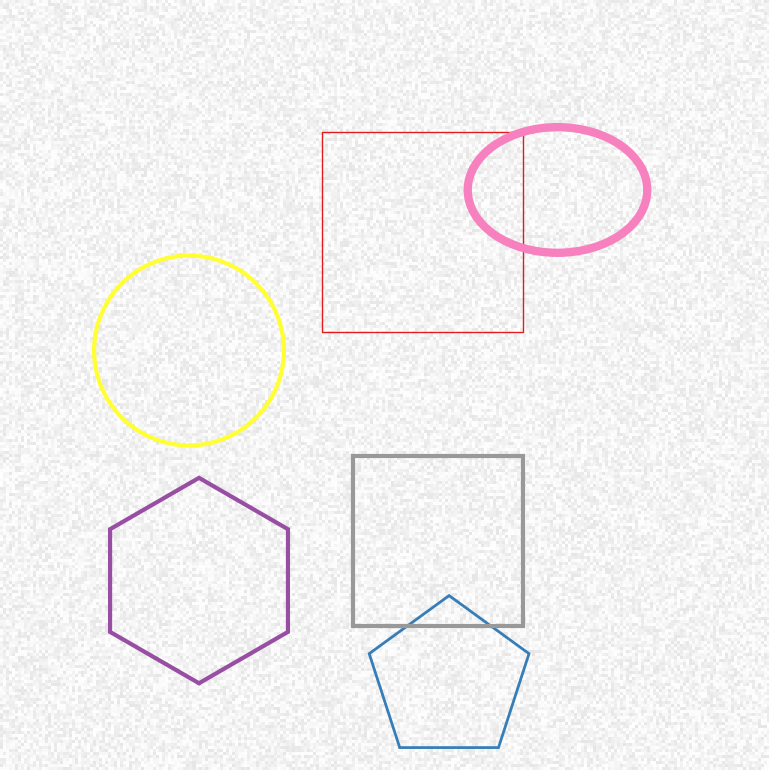[{"shape": "square", "thickness": 0.5, "radius": 0.65, "center": [0.549, 0.699]}, {"shape": "pentagon", "thickness": 1, "radius": 0.55, "center": [0.583, 0.117]}, {"shape": "hexagon", "thickness": 1.5, "radius": 0.67, "center": [0.258, 0.246]}, {"shape": "circle", "thickness": 1.5, "radius": 0.62, "center": [0.245, 0.545]}, {"shape": "oval", "thickness": 3, "radius": 0.58, "center": [0.724, 0.753]}, {"shape": "square", "thickness": 1.5, "radius": 0.55, "center": [0.569, 0.298]}]